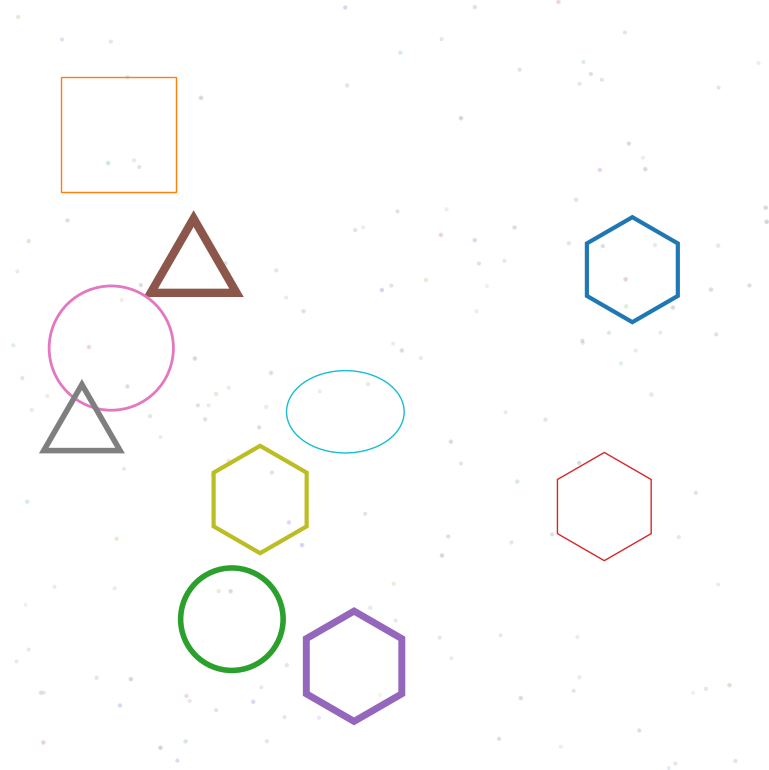[{"shape": "hexagon", "thickness": 1.5, "radius": 0.34, "center": [0.821, 0.65]}, {"shape": "square", "thickness": 0.5, "radius": 0.38, "center": [0.154, 0.825]}, {"shape": "circle", "thickness": 2, "radius": 0.33, "center": [0.301, 0.196]}, {"shape": "hexagon", "thickness": 0.5, "radius": 0.35, "center": [0.785, 0.342]}, {"shape": "hexagon", "thickness": 2.5, "radius": 0.36, "center": [0.46, 0.135]}, {"shape": "triangle", "thickness": 3, "radius": 0.32, "center": [0.251, 0.652]}, {"shape": "circle", "thickness": 1, "radius": 0.4, "center": [0.145, 0.548]}, {"shape": "triangle", "thickness": 2, "radius": 0.29, "center": [0.106, 0.443]}, {"shape": "hexagon", "thickness": 1.5, "radius": 0.35, "center": [0.338, 0.351]}, {"shape": "oval", "thickness": 0.5, "radius": 0.38, "center": [0.448, 0.465]}]